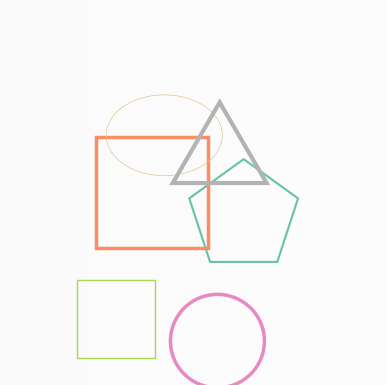[{"shape": "pentagon", "thickness": 1.5, "radius": 0.74, "center": [0.629, 0.439]}, {"shape": "square", "thickness": 2.5, "radius": 0.72, "center": [0.393, 0.501]}, {"shape": "circle", "thickness": 2.5, "radius": 0.61, "center": [0.561, 0.114]}, {"shape": "square", "thickness": 1, "radius": 0.51, "center": [0.299, 0.172]}, {"shape": "oval", "thickness": 0.5, "radius": 0.75, "center": [0.424, 0.649]}, {"shape": "triangle", "thickness": 3, "radius": 0.7, "center": [0.567, 0.594]}]